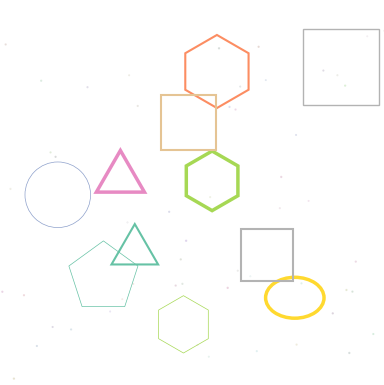[{"shape": "pentagon", "thickness": 0.5, "radius": 0.47, "center": [0.269, 0.28]}, {"shape": "triangle", "thickness": 1.5, "radius": 0.35, "center": [0.35, 0.348]}, {"shape": "hexagon", "thickness": 1.5, "radius": 0.47, "center": [0.563, 0.814]}, {"shape": "circle", "thickness": 0.5, "radius": 0.43, "center": [0.15, 0.494]}, {"shape": "triangle", "thickness": 2.5, "radius": 0.36, "center": [0.313, 0.537]}, {"shape": "hexagon", "thickness": 2.5, "radius": 0.39, "center": [0.551, 0.53]}, {"shape": "hexagon", "thickness": 0.5, "radius": 0.37, "center": [0.477, 0.158]}, {"shape": "oval", "thickness": 2.5, "radius": 0.38, "center": [0.766, 0.227]}, {"shape": "square", "thickness": 1.5, "radius": 0.36, "center": [0.489, 0.682]}, {"shape": "square", "thickness": 1.5, "radius": 0.34, "center": [0.693, 0.337]}, {"shape": "square", "thickness": 1, "radius": 0.5, "center": [0.885, 0.826]}]